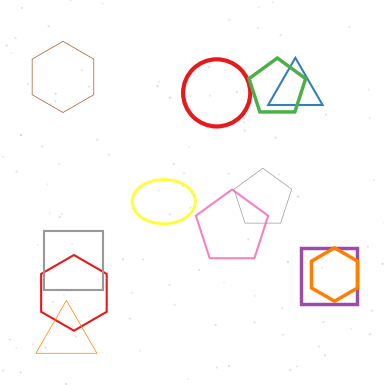[{"shape": "circle", "thickness": 3, "radius": 0.44, "center": [0.563, 0.759]}, {"shape": "hexagon", "thickness": 1.5, "radius": 0.49, "center": [0.192, 0.239]}, {"shape": "triangle", "thickness": 1.5, "radius": 0.41, "center": [0.767, 0.768]}, {"shape": "pentagon", "thickness": 2.5, "radius": 0.39, "center": [0.72, 0.772]}, {"shape": "square", "thickness": 2.5, "radius": 0.36, "center": [0.855, 0.283]}, {"shape": "triangle", "thickness": 0.5, "radius": 0.46, "center": [0.172, 0.128]}, {"shape": "hexagon", "thickness": 2.5, "radius": 0.35, "center": [0.869, 0.287]}, {"shape": "oval", "thickness": 2, "radius": 0.41, "center": [0.425, 0.476]}, {"shape": "hexagon", "thickness": 0.5, "radius": 0.46, "center": [0.164, 0.8]}, {"shape": "pentagon", "thickness": 1.5, "radius": 0.49, "center": [0.603, 0.409]}, {"shape": "square", "thickness": 1.5, "radius": 0.38, "center": [0.191, 0.324]}, {"shape": "pentagon", "thickness": 0.5, "radius": 0.39, "center": [0.683, 0.484]}]